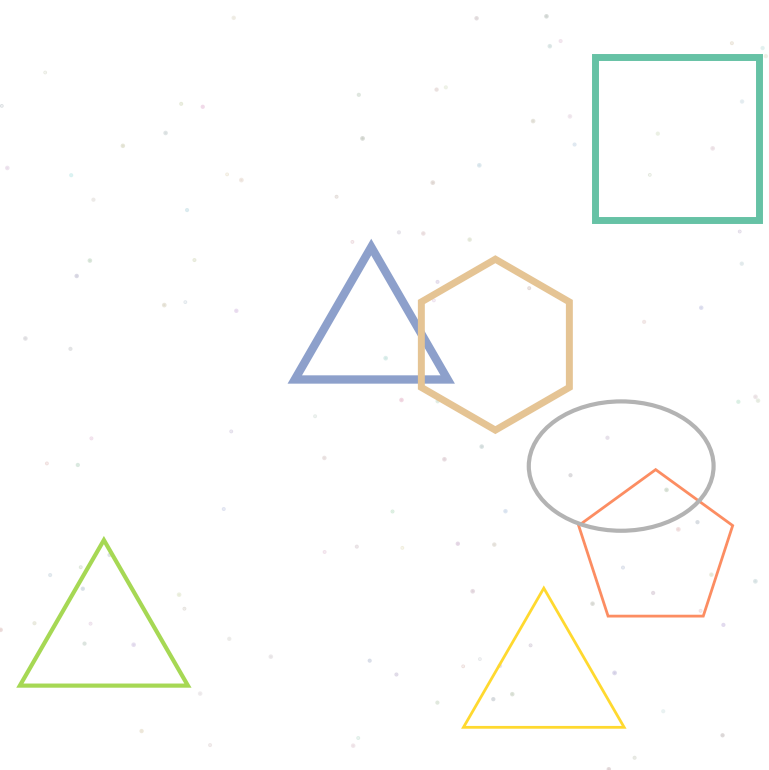[{"shape": "square", "thickness": 2.5, "radius": 0.53, "center": [0.879, 0.82]}, {"shape": "pentagon", "thickness": 1, "radius": 0.53, "center": [0.852, 0.285]}, {"shape": "triangle", "thickness": 3, "radius": 0.57, "center": [0.482, 0.564]}, {"shape": "triangle", "thickness": 1.5, "radius": 0.63, "center": [0.135, 0.173]}, {"shape": "triangle", "thickness": 1, "radius": 0.6, "center": [0.706, 0.116]}, {"shape": "hexagon", "thickness": 2.5, "radius": 0.55, "center": [0.643, 0.552]}, {"shape": "oval", "thickness": 1.5, "radius": 0.6, "center": [0.807, 0.395]}]